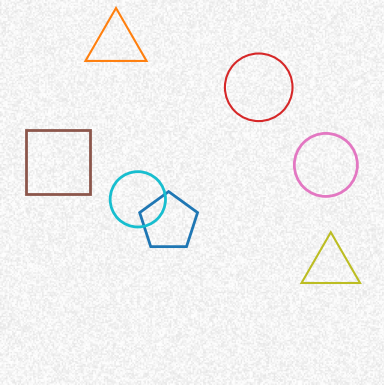[{"shape": "pentagon", "thickness": 2, "radius": 0.4, "center": [0.438, 0.423]}, {"shape": "triangle", "thickness": 1.5, "radius": 0.46, "center": [0.301, 0.888]}, {"shape": "circle", "thickness": 1.5, "radius": 0.44, "center": [0.672, 0.773]}, {"shape": "square", "thickness": 2, "radius": 0.42, "center": [0.15, 0.578]}, {"shape": "circle", "thickness": 2, "radius": 0.41, "center": [0.846, 0.572]}, {"shape": "triangle", "thickness": 1.5, "radius": 0.44, "center": [0.859, 0.309]}, {"shape": "circle", "thickness": 2, "radius": 0.36, "center": [0.358, 0.482]}]